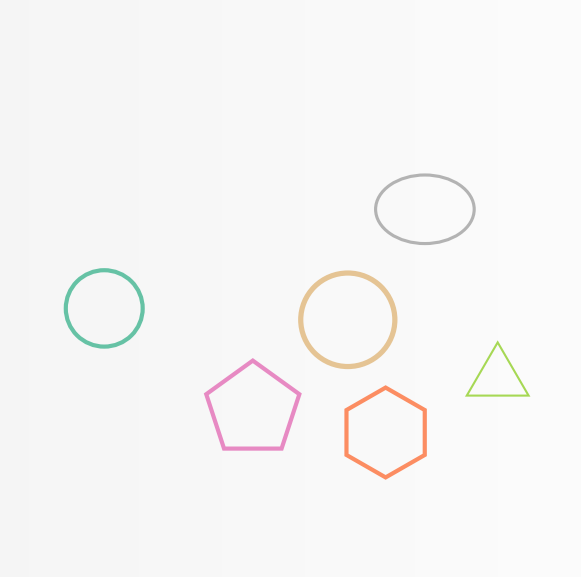[{"shape": "circle", "thickness": 2, "radius": 0.33, "center": [0.179, 0.465]}, {"shape": "hexagon", "thickness": 2, "radius": 0.39, "center": [0.663, 0.25]}, {"shape": "pentagon", "thickness": 2, "radius": 0.42, "center": [0.435, 0.29]}, {"shape": "triangle", "thickness": 1, "radius": 0.31, "center": [0.856, 0.345]}, {"shape": "circle", "thickness": 2.5, "radius": 0.4, "center": [0.598, 0.445]}, {"shape": "oval", "thickness": 1.5, "radius": 0.42, "center": [0.731, 0.637]}]